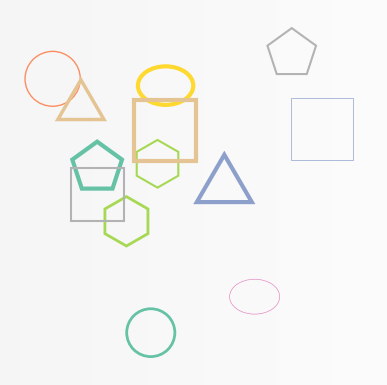[{"shape": "circle", "thickness": 2, "radius": 0.31, "center": [0.389, 0.136]}, {"shape": "pentagon", "thickness": 3, "radius": 0.34, "center": [0.251, 0.565]}, {"shape": "circle", "thickness": 1, "radius": 0.36, "center": [0.136, 0.795]}, {"shape": "triangle", "thickness": 3, "radius": 0.41, "center": [0.579, 0.516]}, {"shape": "square", "thickness": 0.5, "radius": 0.4, "center": [0.831, 0.666]}, {"shape": "oval", "thickness": 0.5, "radius": 0.32, "center": [0.657, 0.229]}, {"shape": "hexagon", "thickness": 2, "radius": 0.32, "center": [0.326, 0.425]}, {"shape": "hexagon", "thickness": 1.5, "radius": 0.31, "center": [0.407, 0.575]}, {"shape": "oval", "thickness": 3, "radius": 0.36, "center": [0.427, 0.778]}, {"shape": "square", "thickness": 3, "radius": 0.4, "center": [0.425, 0.662]}, {"shape": "triangle", "thickness": 2.5, "radius": 0.34, "center": [0.209, 0.724]}, {"shape": "square", "thickness": 1.5, "radius": 0.35, "center": [0.251, 0.496]}, {"shape": "pentagon", "thickness": 1.5, "radius": 0.33, "center": [0.753, 0.861]}]